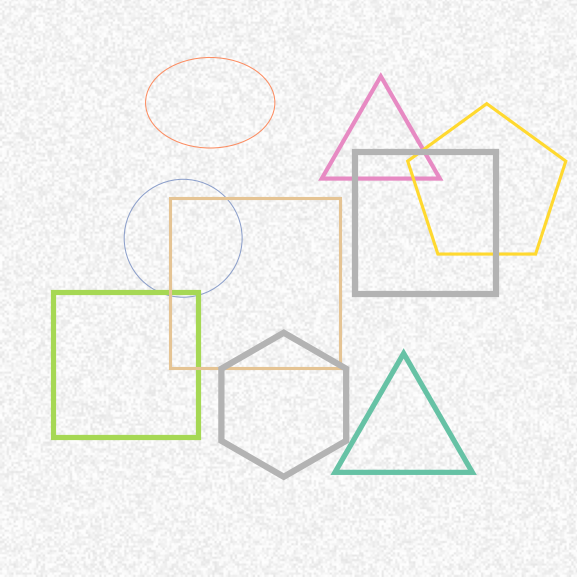[{"shape": "triangle", "thickness": 2.5, "radius": 0.69, "center": [0.699, 0.25]}, {"shape": "oval", "thickness": 0.5, "radius": 0.56, "center": [0.364, 0.821]}, {"shape": "circle", "thickness": 0.5, "radius": 0.51, "center": [0.317, 0.587]}, {"shape": "triangle", "thickness": 2, "radius": 0.59, "center": [0.659, 0.749]}, {"shape": "square", "thickness": 2.5, "radius": 0.63, "center": [0.217, 0.367]}, {"shape": "pentagon", "thickness": 1.5, "radius": 0.72, "center": [0.843, 0.676]}, {"shape": "square", "thickness": 1.5, "radius": 0.74, "center": [0.442, 0.508]}, {"shape": "square", "thickness": 3, "radius": 0.61, "center": [0.737, 0.613]}, {"shape": "hexagon", "thickness": 3, "radius": 0.62, "center": [0.491, 0.298]}]